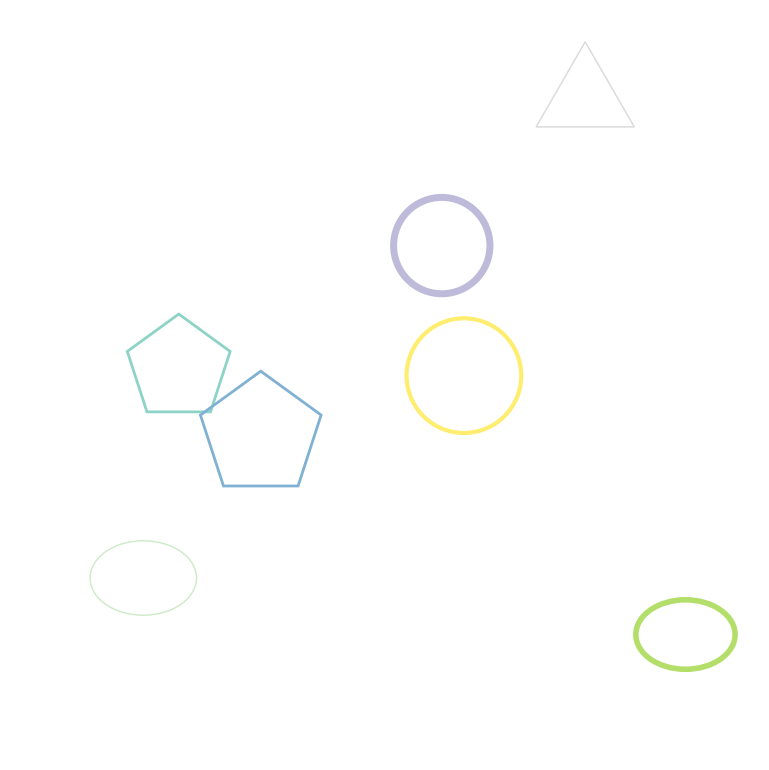[{"shape": "pentagon", "thickness": 1, "radius": 0.35, "center": [0.232, 0.522]}, {"shape": "circle", "thickness": 2.5, "radius": 0.31, "center": [0.574, 0.681]}, {"shape": "pentagon", "thickness": 1, "radius": 0.41, "center": [0.339, 0.436]}, {"shape": "oval", "thickness": 2, "radius": 0.32, "center": [0.89, 0.176]}, {"shape": "triangle", "thickness": 0.5, "radius": 0.37, "center": [0.76, 0.872]}, {"shape": "oval", "thickness": 0.5, "radius": 0.35, "center": [0.186, 0.249]}, {"shape": "circle", "thickness": 1.5, "radius": 0.37, "center": [0.602, 0.512]}]